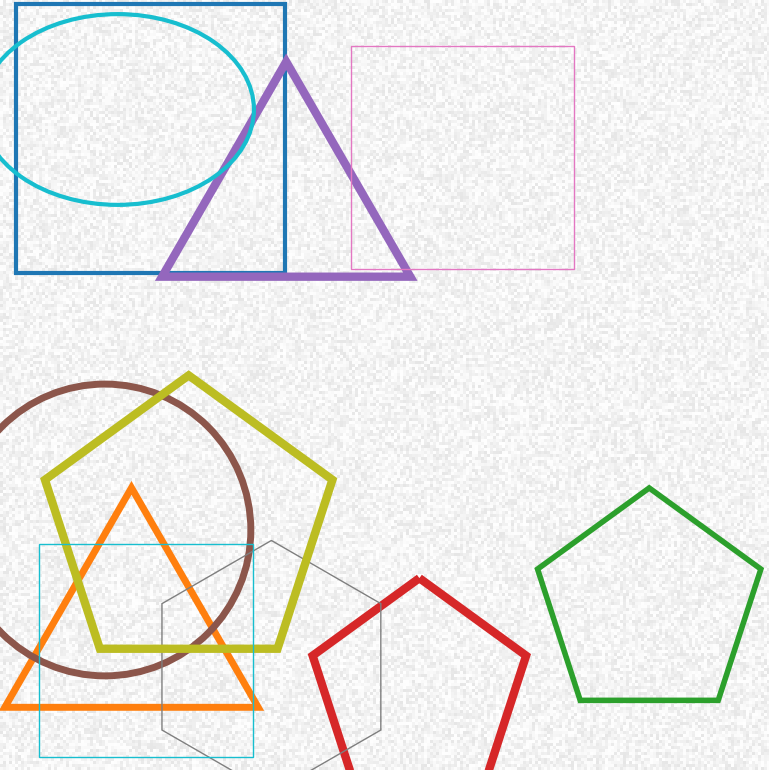[{"shape": "square", "thickness": 1.5, "radius": 0.87, "center": [0.195, 0.821]}, {"shape": "triangle", "thickness": 2.5, "radius": 0.95, "center": [0.171, 0.176]}, {"shape": "pentagon", "thickness": 2, "radius": 0.76, "center": [0.843, 0.214]}, {"shape": "pentagon", "thickness": 3, "radius": 0.73, "center": [0.545, 0.103]}, {"shape": "triangle", "thickness": 3, "radius": 0.93, "center": [0.372, 0.734]}, {"shape": "circle", "thickness": 2.5, "radius": 0.95, "center": [0.136, 0.312]}, {"shape": "square", "thickness": 0.5, "radius": 0.72, "center": [0.601, 0.796]}, {"shape": "hexagon", "thickness": 0.5, "radius": 0.82, "center": [0.352, 0.134]}, {"shape": "pentagon", "thickness": 3, "radius": 0.98, "center": [0.245, 0.316]}, {"shape": "square", "thickness": 0.5, "radius": 0.69, "center": [0.19, 0.155]}, {"shape": "oval", "thickness": 1.5, "radius": 0.88, "center": [0.153, 0.858]}]